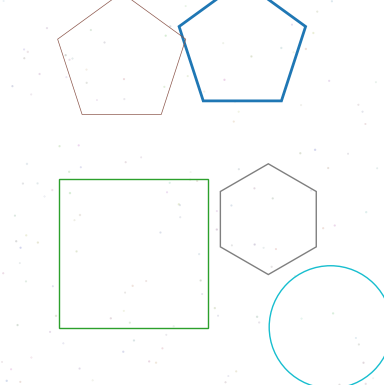[{"shape": "pentagon", "thickness": 2, "radius": 0.86, "center": [0.629, 0.878]}, {"shape": "square", "thickness": 1, "radius": 0.96, "center": [0.347, 0.342]}, {"shape": "pentagon", "thickness": 0.5, "radius": 0.87, "center": [0.316, 0.844]}, {"shape": "hexagon", "thickness": 1, "radius": 0.72, "center": [0.697, 0.431]}, {"shape": "circle", "thickness": 1, "radius": 0.8, "center": [0.859, 0.15]}]